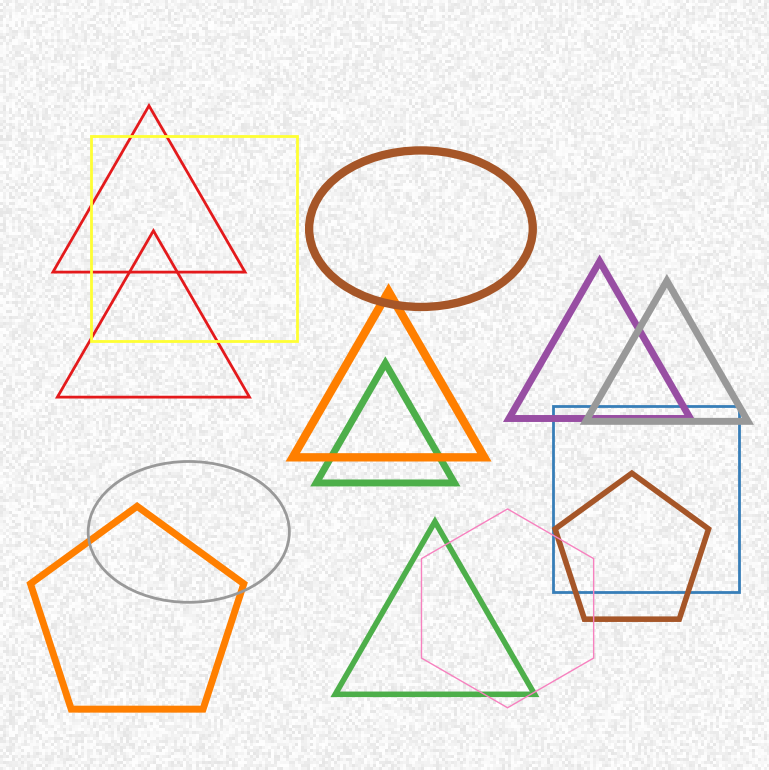[{"shape": "triangle", "thickness": 1, "radius": 0.72, "center": [0.193, 0.719]}, {"shape": "triangle", "thickness": 1, "radius": 0.72, "center": [0.199, 0.556]}, {"shape": "square", "thickness": 1, "radius": 0.6, "center": [0.839, 0.352]}, {"shape": "triangle", "thickness": 2, "radius": 0.75, "center": [0.565, 0.173]}, {"shape": "triangle", "thickness": 2.5, "radius": 0.52, "center": [0.5, 0.425]}, {"shape": "triangle", "thickness": 2.5, "radius": 0.68, "center": [0.779, 0.524]}, {"shape": "triangle", "thickness": 3, "radius": 0.72, "center": [0.505, 0.478]}, {"shape": "pentagon", "thickness": 2.5, "radius": 0.73, "center": [0.178, 0.197]}, {"shape": "square", "thickness": 1, "radius": 0.67, "center": [0.252, 0.69]}, {"shape": "oval", "thickness": 3, "radius": 0.73, "center": [0.547, 0.703]}, {"shape": "pentagon", "thickness": 2, "radius": 0.52, "center": [0.821, 0.281]}, {"shape": "hexagon", "thickness": 0.5, "radius": 0.65, "center": [0.659, 0.21]}, {"shape": "oval", "thickness": 1, "radius": 0.65, "center": [0.245, 0.309]}, {"shape": "triangle", "thickness": 2.5, "radius": 0.61, "center": [0.866, 0.514]}]